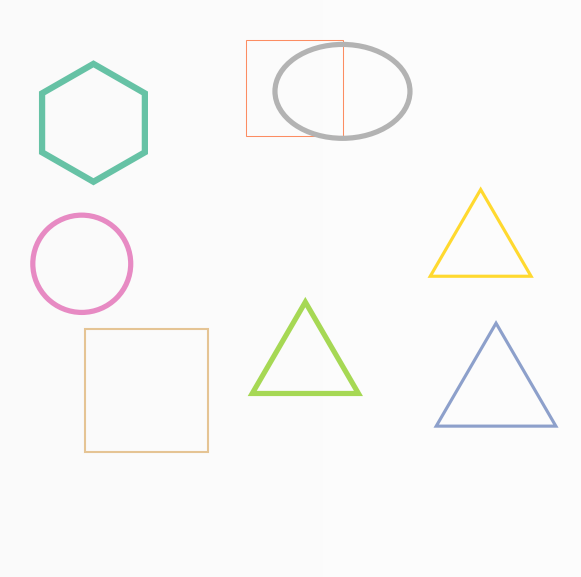[{"shape": "hexagon", "thickness": 3, "radius": 0.51, "center": [0.161, 0.786]}, {"shape": "square", "thickness": 0.5, "radius": 0.42, "center": [0.506, 0.847]}, {"shape": "triangle", "thickness": 1.5, "radius": 0.59, "center": [0.853, 0.321]}, {"shape": "circle", "thickness": 2.5, "radius": 0.42, "center": [0.141, 0.542]}, {"shape": "triangle", "thickness": 2.5, "radius": 0.53, "center": [0.525, 0.371]}, {"shape": "triangle", "thickness": 1.5, "radius": 0.5, "center": [0.827, 0.571]}, {"shape": "square", "thickness": 1, "radius": 0.53, "center": [0.252, 0.322]}, {"shape": "oval", "thickness": 2.5, "radius": 0.58, "center": [0.589, 0.841]}]